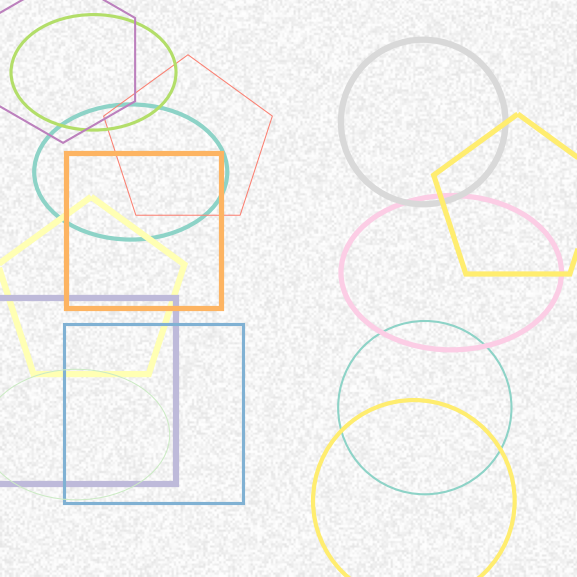[{"shape": "oval", "thickness": 2, "radius": 0.84, "center": [0.226, 0.701]}, {"shape": "circle", "thickness": 1, "radius": 0.75, "center": [0.736, 0.293]}, {"shape": "pentagon", "thickness": 3, "radius": 0.85, "center": [0.158, 0.489]}, {"shape": "square", "thickness": 3, "radius": 0.81, "center": [0.144, 0.322]}, {"shape": "pentagon", "thickness": 0.5, "radius": 0.77, "center": [0.326, 0.751]}, {"shape": "square", "thickness": 1.5, "radius": 0.77, "center": [0.266, 0.284]}, {"shape": "square", "thickness": 2.5, "radius": 0.67, "center": [0.248, 0.6]}, {"shape": "oval", "thickness": 1.5, "radius": 0.71, "center": [0.162, 0.874]}, {"shape": "oval", "thickness": 2.5, "radius": 0.95, "center": [0.781, 0.527]}, {"shape": "circle", "thickness": 3, "radius": 0.71, "center": [0.733, 0.788]}, {"shape": "hexagon", "thickness": 1, "radius": 0.72, "center": [0.109, 0.896]}, {"shape": "oval", "thickness": 0.5, "radius": 0.81, "center": [0.132, 0.247]}, {"shape": "circle", "thickness": 2, "radius": 0.87, "center": [0.717, 0.132]}, {"shape": "pentagon", "thickness": 2.5, "radius": 0.77, "center": [0.897, 0.649]}]